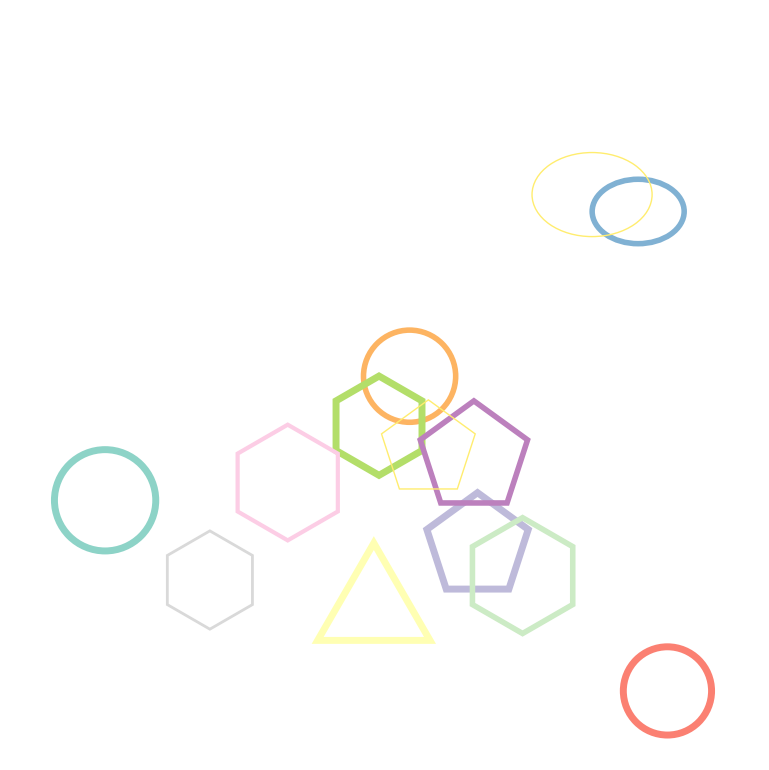[{"shape": "circle", "thickness": 2.5, "radius": 0.33, "center": [0.136, 0.35]}, {"shape": "triangle", "thickness": 2.5, "radius": 0.42, "center": [0.485, 0.21]}, {"shape": "pentagon", "thickness": 2.5, "radius": 0.35, "center": [0.62, 0.291]}, {"shape": "circle", "thickness": 2.5, "radius": 0.29, "center": [0.867, 0.103]}, {"shape": "oval", "thickness": 2, "radius": 0.3, "center": [0.829, 0.725]}, {"shape": "circle", "thickness": 2, "radius": 0.3, "center": [0.532, 0.511]}, {"shape": "hexagon", "thickness": 2.5, "radius": 0.32, "center": [0.492, 0.447]}, {"shape": "hexagon", "thickness": 1.5, "radius": 0.38, "center": [0.374, 0.373]}, {"shape": "hexagon", "thickness": 1, "radius": 0.32, "center": [0.273, 0.247]}, {"shape": "pentagon", "thickness": 2, "radius": 0.37, "center": [0.615, 0.406]}, {"shape": "hexagon", "thickness": 2, "radius": 0.38, "center": [0.679, 0.252]}, {"shape": "pentagon", "thickness": 0.5, "radius": 0.32, "center": [0.556, 0.417]}, {"shape": "oval", "thickness": 0.5, "radius": 0.39, "center": [0.769, 0.747]}]